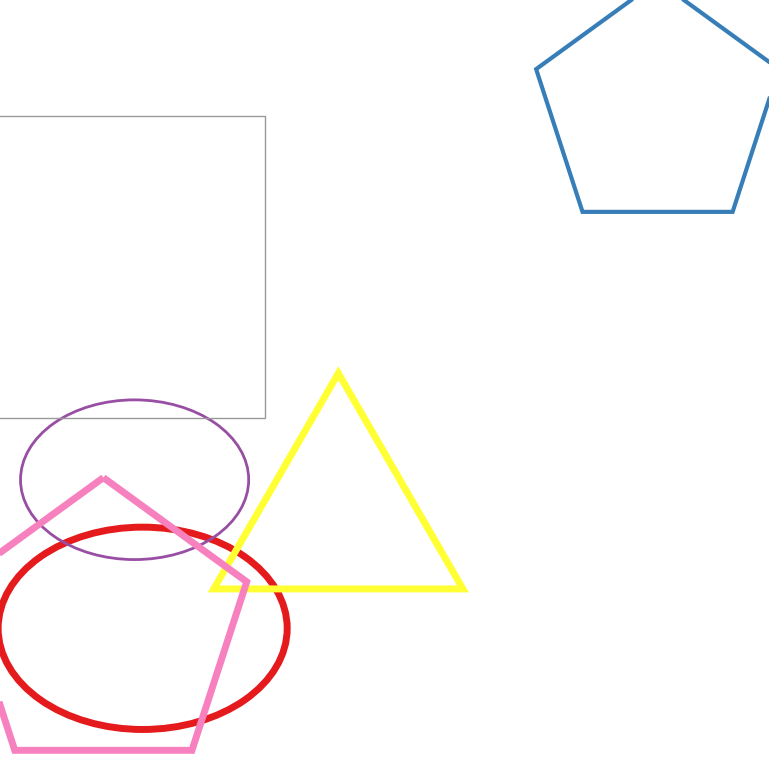[{"shape": "oval", "thickness": 2.5, "radius": 0.94, "center": [0.185, 0.184]}, {"shape": "pentagon", "thickness": 1.5, "radius": 0.83, "center": [0.854, 0.859]}, {"shape": "oval", "thickness": 1, "radius": 0.74, "center": [0.175, 0.377]}, {"shape": "triangle", "thickness": 2.5, "radius": 0.93, "center": [0.439, 0.329]}, {"shape": "pentagon", "thickness": 2.5, "radius": 0.98, "center": [0.134, 0.184]}, {"shape": "square", "thickness": 0.5, "radius": 0.98, "center": [0.147, 0.653]}]